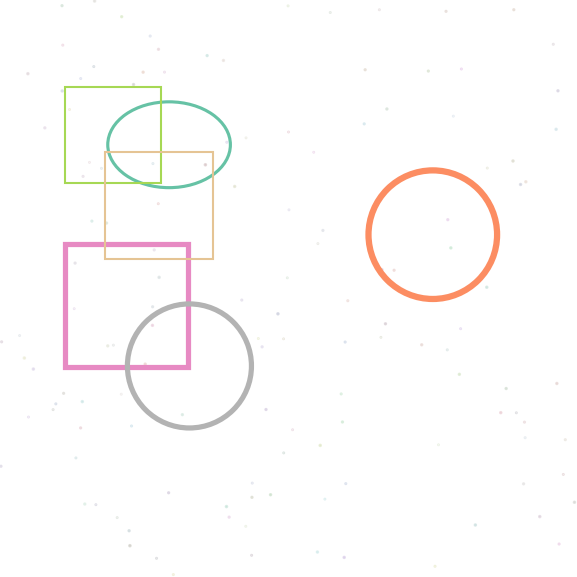[{"shape": "oval", "thickness": 1.5, "radius": 0.53, "center": [0.293, 0.748]}, {"shape": "circle", "thickness": 3, "radius": 0.56, "center": [0.749, 0.593]}, {"shape": "square", "thickness": 2.5, "radius": 0.53, "center": [0.219, 0.471]}, {"shape": "square", "thickness": 1, "radius": 0.42, "center": [0.195, 0.766]}, {"shape": "square", "thickness": 1, "radius": 0.47, "center": [0.275, 0.643]}, {"shape": "circle", "thickness": 2.5, "radius": 0.54, "center": [0.328, 0.365]}]